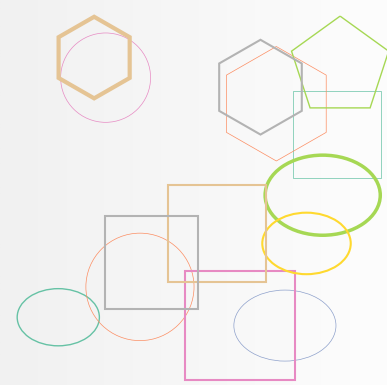[{"shape": "oval", "thickness": 1, "radius": 0.53, "center": [0.15, 0.176]}, {"shape": "square", "thickness": 0.5, "radius": 0.56, "center": [0.87, 0.65]}, {"shape": "hexagon", "thickness": 0.5, "radius": 0.74, "center": [0.713, 0.731]}, {"shape": "circle", "thickness": 0.5, "radius": 0.7, "center": [0.361, 0.255]}, {"shape": "oval", "thickness": 0.5, "radius": 0.66, "center": [0.735, 0.154]}, {"shape": "circle", "thickness": 0.5, "radius": 0.58, "center": [0.273, 0.798]}, {"shape": "square", "thickness": 1.5, "radius": 0.71, "center": [0.62, 0.155]}, {"shape": "oval", "thickness": 2.5, "radius": 0.74, "center": [0.833, 0.493]}, {"shape": "pentagon", "thickness": 1, "radius": 0.66, "center": [0.878, 0.826]}, {"shape": "oval", "thickness": 1.5, "radius": 0.57, "center": [0.791, 0.368]}, {"shape": "hexagon", "thickness": 3, "radius": 0.53, "center": [0.243, 0.85]}, {"shape": "square", "thickness": 1.5, "radius": 0.63, "center": [0.56, 0.393]}, {"shape": "square", "thickness": 1.5, "radius": 0.6, "center": [0.391, 0.317]}, {"shape": "hexagon", "thickness": 1.5, "radius": 0.62, "center": [0.672, 0.774]}]